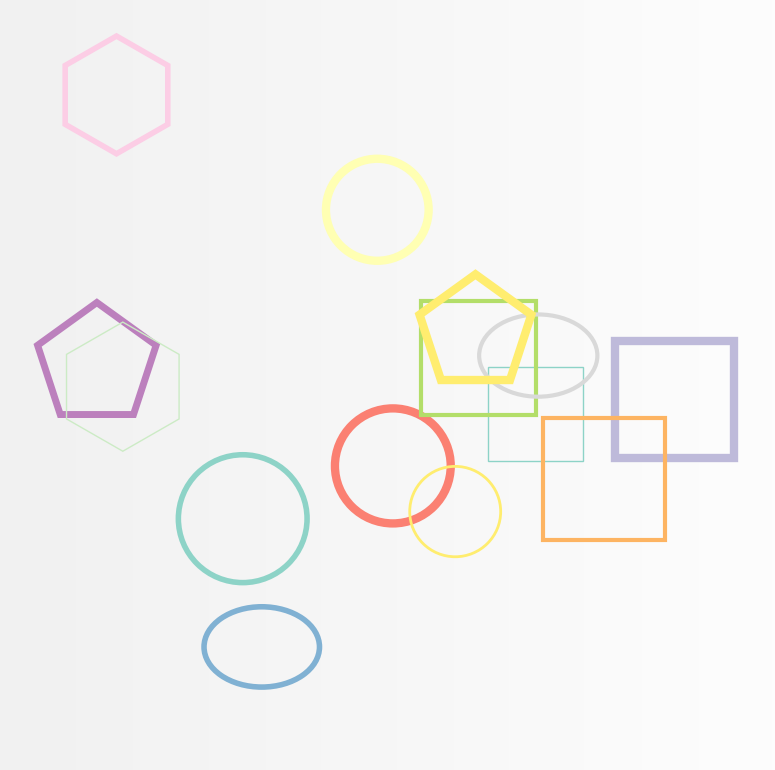[{"shape": "square", "thickness": 0.5, "radius": 0.31, "center": [0.691, 0.463]}, {"shape": "circle", "thickness": 2, "radius": 0.42, "center": [0.313, 0.326]}, {"shape": "circle", "thickness": 3, "radius": 0.33, "center": [0.487, 0.728]}, {"shape": "square", "thickness": 3, "radius": 0.38, "center": [0.87, 0.481]}, {"shape": "circle", "thickness": 3, "radius": 0.37, "center": [0.507, 0.395]}, {"shape": "oval", "thickness": 2, "radius": 0.37, "center": [0.338, 0.16]}, {"shape": "square", "thickness": 1.5, "radius": 0.39, "center": [0.78, 0.378]}, {"shape": "square", "thickness": 1.5, "radius": 0.37, "center": [0.617, 0.535]}, {"shape": "hexagon", "thickness": 2, "radius": 0.38, "center": [0.15, 0.877]}, {"shape": "oval", "thickness": 1.5, "radius": 0.38, "center": [0.695, 0.538]}, {"shape": "pentagon", "thickness": 2.5, "radius": 0.4, "center": [0.125, 0.527]}, {"shape": "hexagon", "thickness": 0.5, "radius": 0.42, "center": [0.158, 0.498]}, {"shape": "circle", "thickness": 1, "radius": 0.29, "center": [0.587, 0.336]}, {"shape": "pentagon", "thickness": 3, "radius": 0.38, "center": [0.614, 0.568]}]